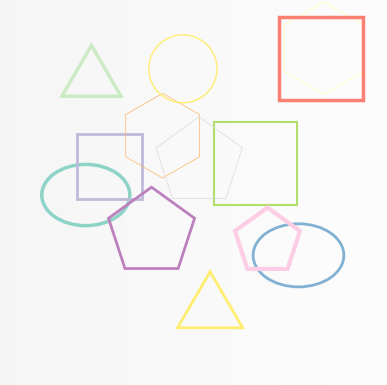[{"shape": "oval", "thickness": 2.5, "radius": 0.57, "center": [0.221, 0.493]}, {"shape": "hexagon", "thickness": 0.5, "radius": 0.6, "center": [0.836, 0.875]}, {"shape": "square", "thickness": 2, "radius": 0.43, "center": [0.283, 0.567]}, {"shape": "square", "thickness": 2.5, "radius": 0.54, "center": [0.828, 0.847]}, {"shape": "oval", "thickness": 2, "radius": 0.59, "center": [0.77, 0.337]}, {"shape": "hexagon", "thickness": 0.5, "radius": 0.55, "center": [0.42, 0.648]}, {"shape": "square", "thickness": 1.5, "radius": 0.54, "center": [0.66, 0.576]}, {"shape": "pentagon", "thickness": 3, "radius": 0.44, "center": [0.69, 0.373]}, {"shape": "pentagon", "thickness": 0.5, "radius": 0.59, "center": [0.514, 0.58]}, {"shape": "pentagon", "thickness": 2, "radius": 0.58, "center": [0.391, 0.397]}, {"shape": "triangle", "thickness": 2.5, "radius": 0.44, "center": [0.236, 0.794]}, {"shape": "circle", "thickness": 1, "radius": 0.44, "center": [0.472, 0.821]}, {"shape": "triangle", "thickness": 2, "radius": 0.49, "center": [0.542, 0.197]}]